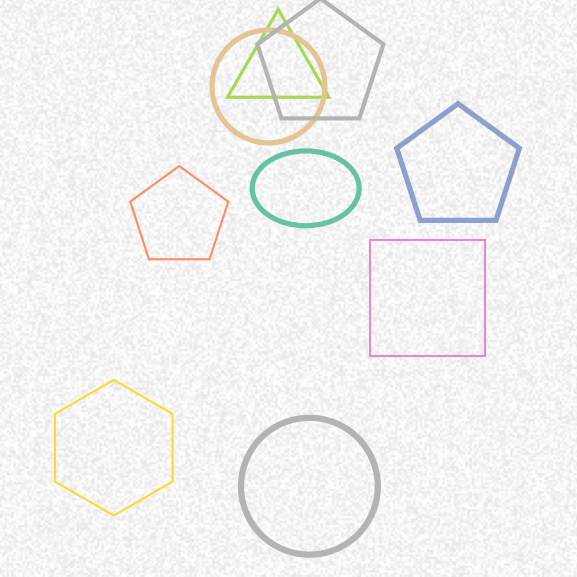[{"shape": "oval", "thickness": 2.5, "radius": 0.46, "center": [0.529, 0.673]}, {"shape": "pentagon", "thickness": 1, "radius": 0.45, "center": [0.31, 0.622]}, {"shape": "pentagon", "thickness": 2.5, "radius": 0.56, "center": [0.793, 0.708]}, {"shape": "square", "thickness": 1, "radius": 0.5, "center": [0.74, 0.483]}, {"shape": "triangle", "thickness": 1.5, "radius": 0.51, "center": [0.482, 0.881]}, {"shape": "hexagon", "thickness": 1, "radius": 0.59, "center": [0.197, 0.224]}, {"shape": "circle", "thickness": 2.5, "radius": 0.49, "center": [0.465, 0.849]}, {"shape": "pentagon", "thickness": 2, "radius": 0.57, "center": [0.555, 0.887]}, {"shape": "circle", "thickness": 3, "radius": 0.59, "center": [0.536, 0.157]}]